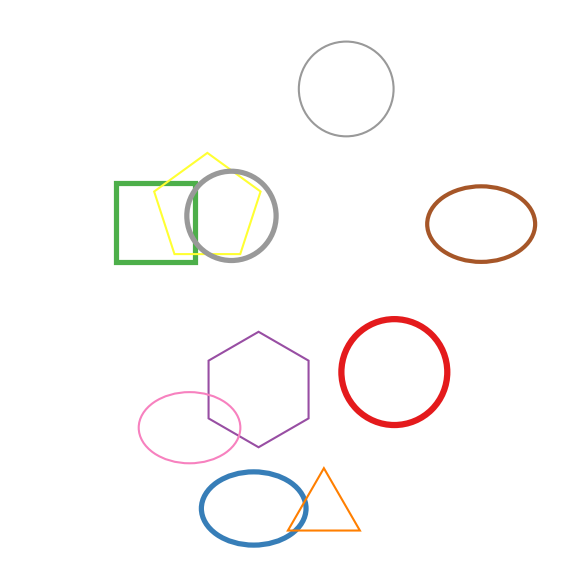[{"shape": "circle", "thickness": 3, "radius": 0.46, "center": [0.683, 0.355]}, {"shape": "oval", "thickness": 2.5, "radius": 0.45, "center": [0.439, 0.119]}, {"shape": "square", "thickness": 2.5, "radius": 0.34, "center": [0.269, 0.614]}, {"shape": "hexagon", "thickness": 1, "radius": 0.5, "center": [0.448, 0.325]}, {"shape": "triangle", "thickness": 1, "radius": 0.36, "center": [0.561, 0.116]}, {"shape": "pentagon", "thickness": 1, "radius": 0.48, "center": [0.359, 0.638]}, {"shape": "oval", "thickness": 2, "radius": 0.47, "center": [0.833, 0.611]}, {"shape": "oval", "thickness": 1, "radius": 0.44, "center": [0.328, 0.259]}, {"shape": "circle", "thickness": 2.5, "radius": 0.39, "center": [0.401, 0.625]}, {"shape": "circle", "thickness": 1, "radius": 0.41, "center": [0.599, 0.845]}]